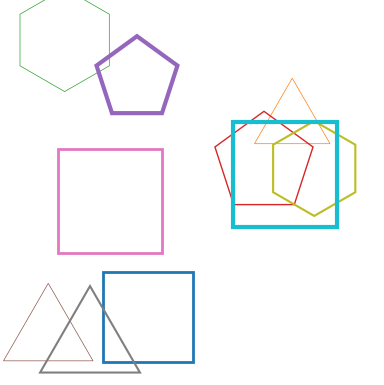[{"shape": "square", "thickness": 2, "radius": 0.59, "center": [0.384, 0.177]}, {"shape": "triangle", "thickness": 0.5, "radius": 0.57, "center": [0.759, 0.683]}, {"shape": "hexagon", "thickness": 0.5, "radius": 0.67, "center": [0.168, 0.896]}, {"shape": "pentagon", "thickness": 1, "radius": 0.67, "center": [0.686, 0.577]}, {"shape": "pentagon", "thickness": 3, "radius": 0.55, "center": [0.356, 0.795]}, {"shape": "triangle", "thickness": 0.5, "radius": 0.67, "center": [0.125, 0.13]}, {"shape": "square", "thickness": 2, "radius": 0.68, "center": [0.286, 0.478]}, {"shape": "triangle", "thickness": 1.5, "radius": 0.75, "center": [0.234, 0.107]}, {"shape": "hexagon", "thickness": 1.5, "radius": 0.62, "center": [0.816, 0.562]}, {"shape": "square", "thickness": 3, "radius": 0.68, "center": [0.741, 0.547]}]